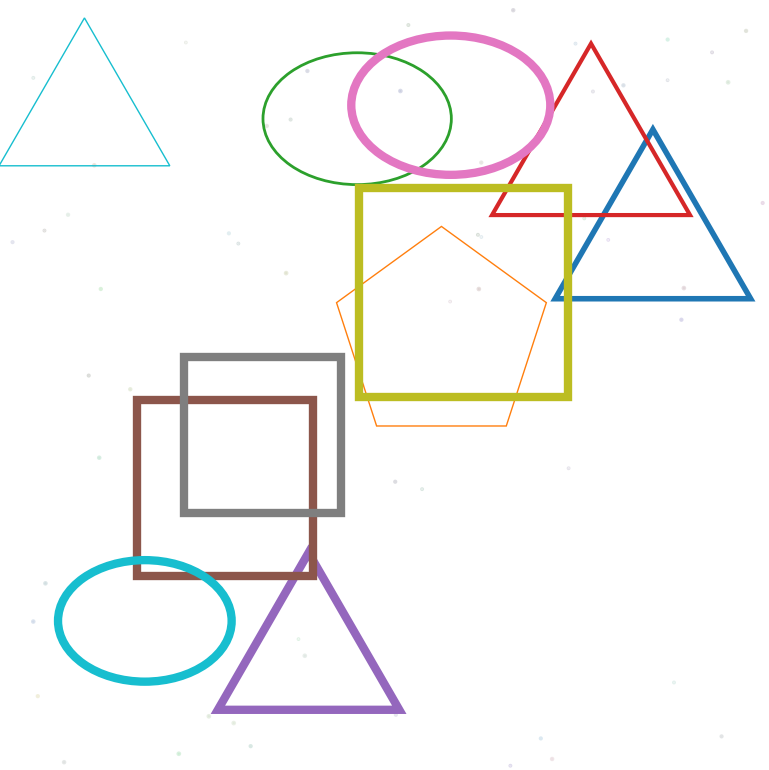[{"shape": "triangle", "thickness": 2, "radius": 0.73, "center": [0.848, 0.685]}, {"shape": "pentagon", "thickness": 0.5, "radius": 0.72, "center": [0.573, 0.563]}, {"shape": "oval", "thickness": 1, "radius": 0.61, "center": [0.464, 0.846]}, {"shape": "triangle", "thickness": 1.5, "radius": 0.74, "center": [0.768, 0.795]}, {"shape": "triangle", "thickness": 3, "radius": 0.68, "center": [0.401, 0.146]}, {"shape": "square", "thickness": 3, "radius": 0.57, "center": [0.292, 0.366]}, {"shape": "oval", "thickness": 3, "radius": 0.65, "center": [0.585, 0.863]}, {"shape": "square", "thickness": 3, "radius": 0.51, "center": [0.341, 0.435]}, {"shape": "square", "thickness": 3, "radius": 0.68, "center": [0.602, 0.621]}, {"shape": "oval", "thickness": 3, "radius": 0.56, "center": [0.188, 0.194]}, {"shape": "triangle", "thickness": 0.5, "radius": 0.64, "center": [0.11, 0.849]}]